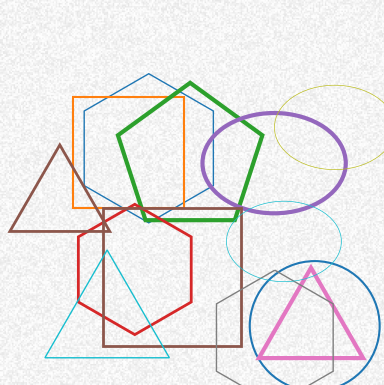[{"shape": "circle", "thickness": 1.5, "radius": 0.84, "center": [0.817, 0.153]}, {"shape": "hexagon", "thickness": 1, "radius": 0.97, "center": [0.386, 0.615]}, {"shape": "square", "thickness": 1.5, "radius": 0.72, "center": [0.334, 0.603]}, {"shape": "pentagon", "thickness": 3, "radius": 0.99, "center": [0.494, 0.588]}, {"shape": "hexagon", "thickness": 2, "radius": 0.85, "center": [0.35, 0.3]}, {"shape": "oval", "thickness": 3, "radius": 0.93, "center": [0.712, 0.576]}, {"shape": "triangle", "thickness": 2, "radius": 0.75, "center": [0.155, 0.474]}, {"shape": "square", "thickness": 2, "radius": 0.9, "center": [0.446, 0.281]}, {"shape": "triangle", "thickness": 3, "radius": 0.78, "center": [0.808, 0.148]}, {"shape": "hexagon", "thickness": 1, "radius": 0.88, "center": [0.714, 0.123]}, {"shape": "oval", "thickness": 0.5, "radius": 0.78, "center": [0.869, 0.669]}, {"shape": "oval", "thickness": 0.5, "radius": 0.75, "center": [0.737, 0.373]}, {"shape": "triangle", "thickness": 1, "radius": 0.93, "center": [0.278, 0.164]}]